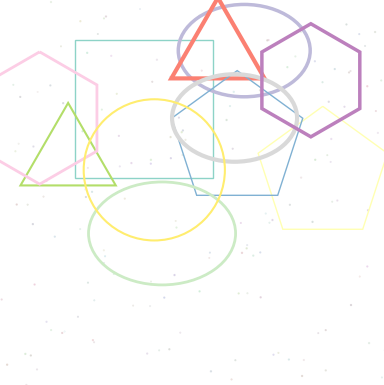[{"shape": "square", "thickness": 1, "radius": 0.9, "center": [0.373, 0.716]}, {"shape": "pentagon", "thickness": 1, "radius": 0.88, "center": [0.838, 0.547]}, {"shape": "oval", "thickness": 2.5, "radius": 0.86, "center": [0.634, 0.869]}, {"shape": "triangle", "thickness": 3, "radius": 0.7, "center": [0.566, 0.866]}, {"shape": "pentagon", "thickness": 1, "radius": 0.9, "center": [0.616, 0.638]}, {"shape": "triangle", "thickness": 1.5, "radius": 0.71, "center": [0.177, 0.59]}, {"shape": "hexagon", "thickness": 2, "radius": 0.86, "center": [0.103, 0.694]}, {"shape": "oval", "thickness": 3, "radius": 0.81, "center": [0.609, 0.694]}, {"shape": "hexagon", "thickness": 2.5, "radius": 0.73, "center": [0.807, 0.791]}, {"shape": "oval", "thickness": 2, "radius": 0.96, "center": [0.421, 0.394]}, {"shape": "circle", "thickness": 1.5, "radius": 0.92, "center": [0.401, 0.559]}]